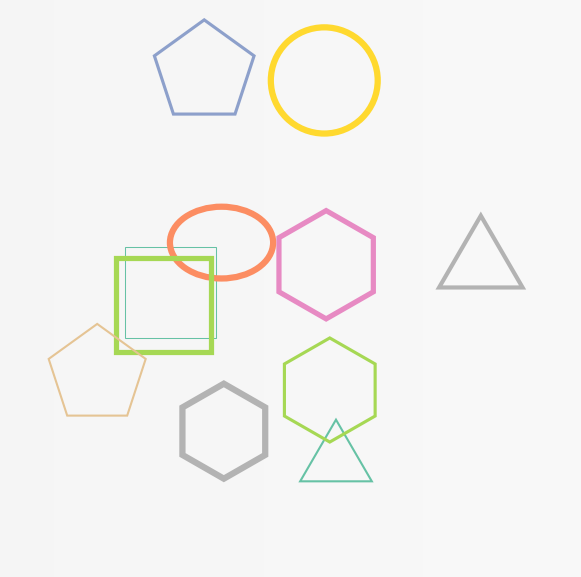[{"shape": "triangle", "thickness": 1, "radius": 0.36, "center": [0.578, 0.201]}, {"shape": "square", "thickness": 0.5, "radius": 0.39, "center": [0.293, 0.492]}, {"shape": "oval", "thickness": 3, "radius": 0.44, "center": [0.381, 0.579]}, {"shape": "pentagon", "thickness": 1.5, "radius": 0.45, "center": [0.351, 0.875]}, {"shape": "hexagon", "thickness": 2.5, "radius": 0.47, "center": [0.561, 0.541]}, {"shape": "hexagon", "thickness": 1.5, "radius": 0.45, "center": [0.567, 0.324]}, {"shape": "square", "thickness": 2.5, "radius": 0.41, "center": [0.281, 0.471]}, {"shape": "circle", "thickness": 3, "radius": 0.46, "center": [0.558, 0.86]}, {"shape": "pentagon", "thickness": 1, "radius": 0.44, "center": [0.167, 0.35]}, {"shape": "hexagon", "thickness": 3, "radius": 0.41, "center": [0.385, 0.252]}, {"shape": "triangle", "thickness": 2, "radius": 0.41, "center": [0.827, 0.543]}]